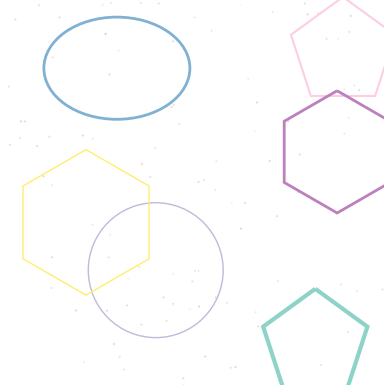[{"shape": "pentagon", "thickness": 3, "radius": 0.71, "center": [0.819, 0.108]}, {"shape": "circle", "thickness": 1, "radius": 0.88, "center": [0.405, 0.298]}, {"shape": "oval", "thickness": 2, "radius": 0.95, "center": [0.304, 0.823]}, {"shape": "pentagon", "thickness": 1.5, "radius": 0.71, "center": [0.891, 0.866]}, {"shape": "hexagon", "thickness": 2, "radius": 0.79, "center": [0.876, 0.606]}, {"shape": "hexagon", "thickness": 1, "radius": 0.94, "center": [0.223, 0.422]}]